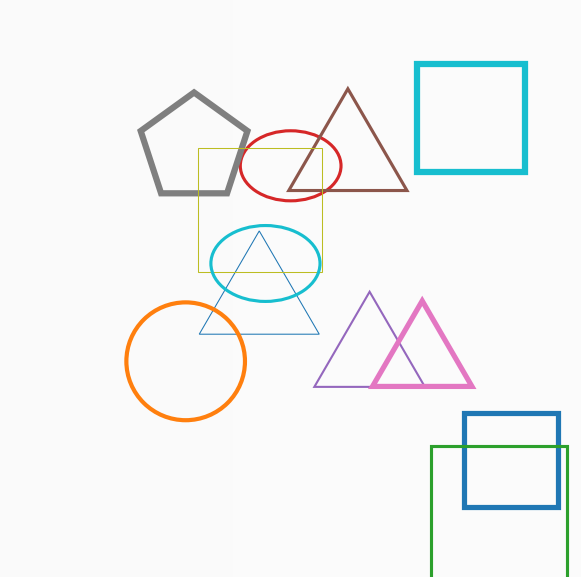[{"shape": "square", "thickness": 2.5, "radius": 0.41, "center": [0.879, 0.203]}, {"shape": "triangle", "thickness": 0.5, "radius": 0.6, "center": [0.446, 0.48]}, {"shape": "circle", "thickness": 2, "radius": 0.51, "center": [0.319, 0.374]}, {"shape": "square", "thickness": 1.5, "radius": 0.59, "center": [0.858, 0.11]}, {"shape": "oval", "thickness": 1.5, "radius": 0.43, "center": [0.5, 0.712]}, {"shape": "triangle", "thickness": 1, "radius": 0.55, "center": [0.636, 0.384]}, {"shape": "triangle", "thickness": 1.5, "radius": 0.59, "center": [0.598, 0.728]}, {"shape": "triangle", "thickness": 2.5, "radius": 0.49, "center": [0.726, 0.379]}, {"shape": "pentagon", "thickness": 3, "radius": 0.48, "center": [0.334, 0.742]}, {"shape": "square", "thickness": 0.5, "radius": 0.53, "center": [0.447, 0.635]}, {"shape": "square", "thickness": 3, "radius": 0.47, "center": [0.81, 0.794]}, {"shape": "oval", "thickness": 1.5, "radius": 0.47, "center": [0.457, 0.543]}]